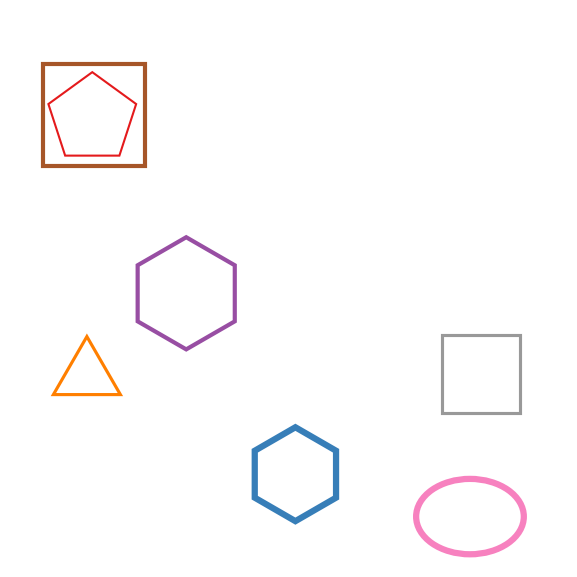[{"shape": "pentagon", "thickness": 1, "radius": 0.4, "center": [0.16, 0.794]}, {"shape": "hexagon", "thickness": 3, "radius": 0.41, "center": [0.512, 0.178]}, {"shape": "hexagon", "thickness": 2, "radius": 0.49, "center": [0.322, 0.491]}, {"shape": "triangle", "thickness": 1.5, "radius": 0.33, "center": [0.15, 0.349]}, {"shape": "square", "thickness": 2, "radius": 0.44, "center": [0.164, 0.8]}, {"shape": "oval", "thickness": 3, "radius": 0.47, "center": [0.814, 0.105]}, {"shape": "square", "thickness": 1.5, "radius": 0.34, "center": [0.833, 0.351]}]